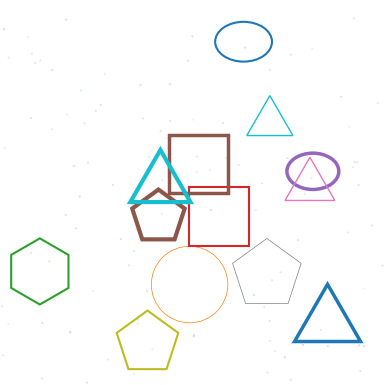[{"shape": "triangle", "thickness": 2.5, "radius": 0.5, "center": [0.851, 0.162]}, {"shape": "oval", "thickness": 1.5, "radius": 0.37, "center": [0.633, 0.892]}, {"shape": "circle", "thickness": 0.5, "radius": 0.5, "center": [0.492, 0.261]}, {"shape": "hexagon", "thickness": 1.5, "radius": 0.43, "center": [0.103, 0.295]}, {"shape": "square", "thickness": 1.5, "radius": 0.39, "center": [0.569, 0.437]}, {"shape": "oval", "thickness": 2.5, "radius": 0.34, "center": [0.813, 0.555]}, {"shape": "square", "thickness": 2.5, "radius": 0.38, "center": [0.516, 0.573]}, {"shape": "pentagon", "thickness": 3, "radius": 0.36, "center": [0.412, 0.436]}, {"shape": "triangle", "thickness": 1, "radius": 0.37, "center": [0.805, 0.517]}, {"shape": "pentagon", "thickness": 0.5, "radius": 0.47, "center": [0.693, 0.287]}, {"shape": "pentagon", "thickness": 1.5, "radius": 0.42, "center": [0.383, 0.109]}, {"shape": "triangle", "thickness": 1, "radius": 0.35, "center": [0.701, 0.682]}, {"shape": "triangle", "thickness": 3, "radius": 0.45, "center": [0.417, 0.52]}]